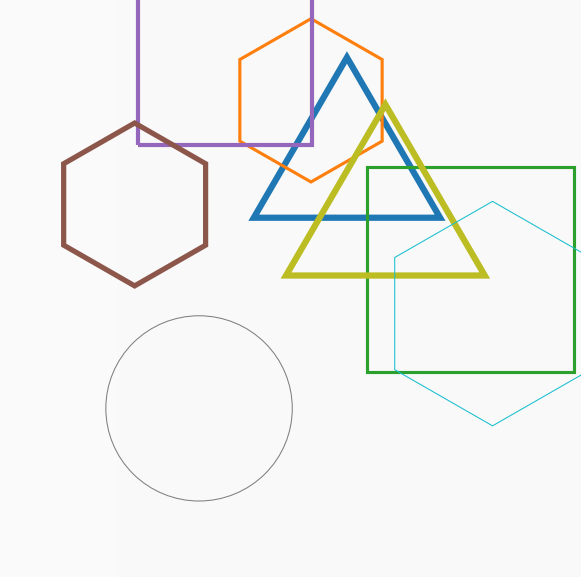[{"shape": "triangle", "thickness": 3, "radius": 0.93, "center": [0.597, 0.715]}, {"shape": "hexagon", "thickness": 1.5, "radius": 0.71, "center": [0.535, 0.825]}, {"shape": "square", "thickness": 1.5, "radius": 0.89, "center": [0.81, 0.533]}, {"shape": "square", "thickness": 2, "radius": 0.75, "center": [0.388, 0.898]}, {"shape": "hexagon", "thickness": 2.5, "radius": 0.7, "center": [0.232, 0.645]}, {"shape": "circle", "thickness": 0.5, "radius": 0.8, "center": [0.342, 0.292]}, {"shape": "triangle", "thickness": 3, "radius": 0.99, "center": [0.663, 0.621]}, {"shape": "hexagon", "thickness": 0.5, "radius": 0.97, "center": [0.847, 0.456]}]